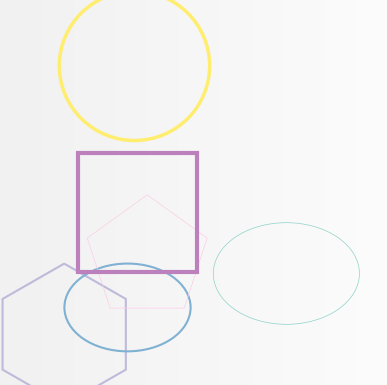[{"shape": "oval", "thickness": 0.5, "radius": 0.94, "center": [0.739, 0.29]}, {"shape": "hexagon", "thickness": 1.5, "radius": 0.92, "center": [0.166, 0.132]}, {"shape": "oval", "thickness": 1.5, "radius": 0.81, "center": [0.329, 0.201]}, {"shape": "pentagon", "thickness": 0.5, "radius": 0.81, "center": [0.38, 0.331]}, {"shape": "square", "thickness": 3, "radius": 0.77, "center": [0.354, 0.448]}, {"shape": "circle", "thickness": 2.5, "radius": 0.97, "center": [0.347, 0.829]}]